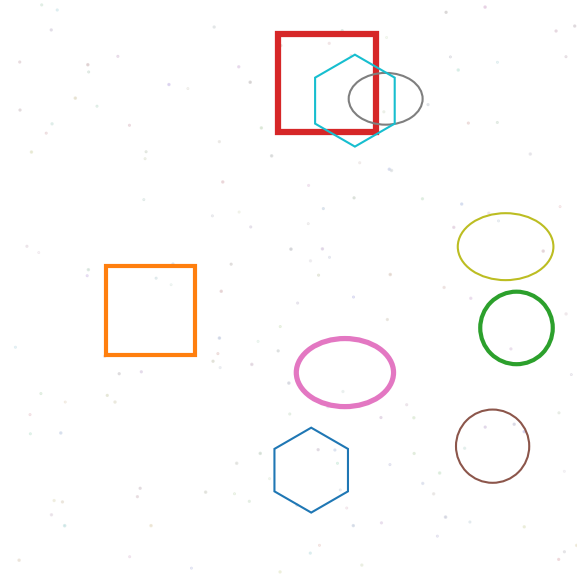[{"shape": "hexagon", "thickness": 1, "radius": 0.37, "center": [0.539, 0.185]}, {"shape": "square", "thickness": 2, "radius": 0.39, "center": [0.261, 0.461]}, {"shape": "circle", "thickness": 2, "radius": 0.31, "center": [0.894, 0.431]}, {"shape": "square", "thickness": 3, "radius": 0.42, "center": [0.567, 0.856]}, {"shape": "circle", "thickness": 1, "radius": 0.32, "center": [0.853, 0.227]}, {"shape": "oval", "thickness": 2.5, "radius": 0.42, "center": [0.597, 0.354]}, {"shape": "oval", "thickness": 1, "radius": 0.32, "center": [0.668, 0.828]}, {"shape": "oval", "thickness": 1, "radius": 0.41, "center": [0.875, 0.572]}, {"shape": "hexagon", "thickness": 1, "radius": 0.4, "center": [0.615, 0.825]}]